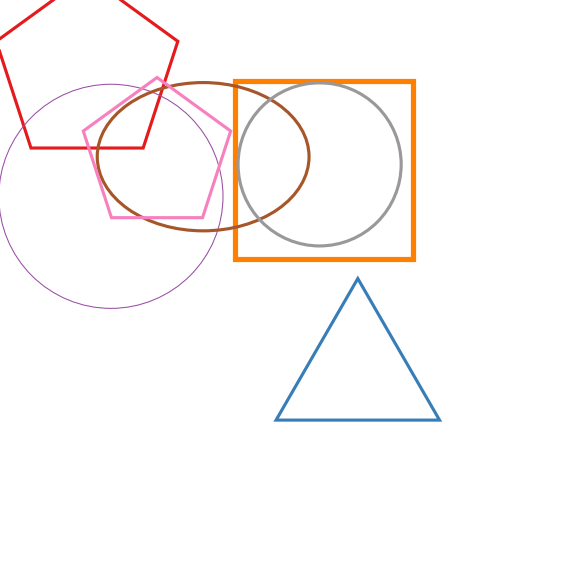[{"shape": "pentagon", "thickness": 1.5, "radius": 0.83, "center": [0.151, 0.877]}, {"shape": "triangle", "thickness": 1.5, "radius": 0.82, "center": [0.62, 0.353]}, {"shape": "circle", "thickness": 0.5, "radius": 0.97, "center": [0.192, 0.659]}, {"shape": "square", "thickness": 2.5, "radius": 0.77, "center": [0.561, 0.705]}, {"shape": "oval", "thickness": 1.5, "radius": 0.92, "center": [0.352, 0.728]}, {"shape": "pentagon", "thickness": 1.5, "radius": 0.67, "center": [0.272, 0.731]}, {"shape": "circle", "thickness": 1.5, "radius": 0.71, "center": [0.553, 0.714]}]